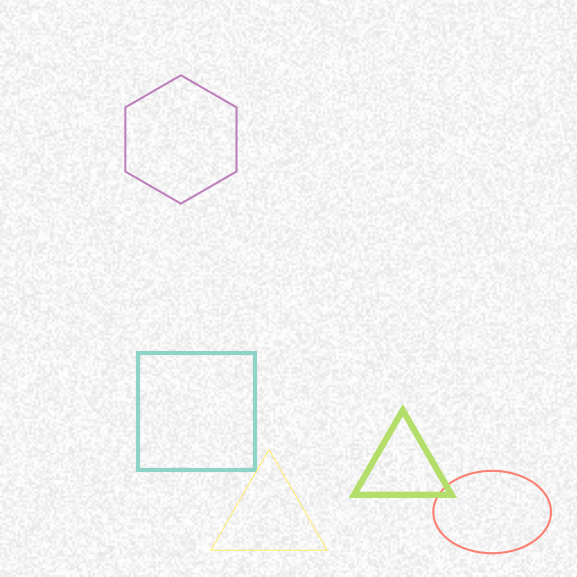[{"shape": "square", "thickness": 2, "radius": 0.51, "center": [0.341, 0.287]}, {"shape": "oval", "thickness": 1, "radius": 0.51, "center": [0.852, 0.112]}, {"shape": "triangle", "thickness": 3, "radius": 0.49, "center": [0.697, 0.191]}, {"shape": "hexagon", "thickness": 1, "radius": 0.56, "center": [0.313, 0.758]}, {"shape": "triangle", "thickness": 0.5, "radius": 0.58, "center": [0.466, 0.104]}]